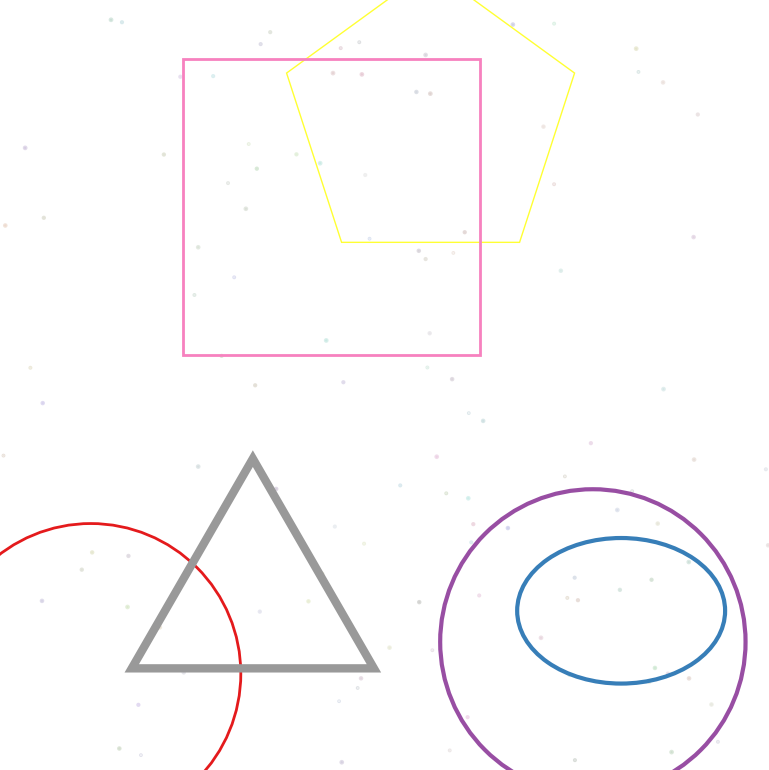[{"shape": "circle", "thickness": 1, "radius": 0.97, "center": [0.118, 0.125]}, {"shape": "oval", "thickness": 1.5, "radius": 0.68, "center": [0.807, 0.207]}, {"shape": "circle", "thickness": 1.5, "radius": 0.99, "center": [0.77, 0.166]}, {"shape": "pentagon", "thickness": 0.5, "radius": 0.98, "center": [0.559, 0.844]}, {"shape": "square", "thickness": 1, "radius": 0.96, "center": [0.431, 0.731]}, {"shape": "triangle", "thickness": 3, "radius": 0.91, "center": [0.328, 0.223]}]